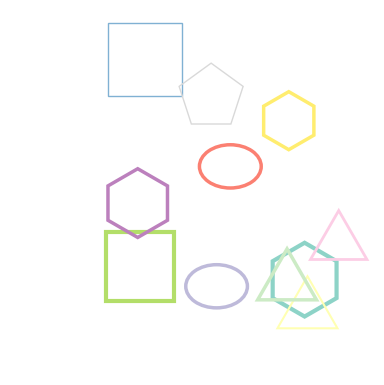[{"shape": "hexagon", "thickness": 3, "radius": 0.48, "center": [0.791, 0.274]}, {"shape": "triangle", "thickness": 1.5, "radius": 0.45, "center": [0.799, 0.192]}, {"shape": "oval", "thickness": 2.5, "radius": 0.4, "center": [0.563, 0.256]}, {"shape": "oval", "thickness": 2.5, "radius": 0.4, "center": [0.598, 0.568]}, {"shape": "square", "thickness": 1, "radius": 0.48, "center": [0.376, 0.845]}, {"shape": "square", "thickness": 3, "radius": 0.44, "center": [0.363, 0.308]}, {"shape": "triangle", "thickness": 2, "radius": 0.42, "center": [0.88, 0.368]}, {"shape": "pentagon", "thickness": 1, "radius": 0.44, "center": [0.548, 0.749]}, {"shape": "hexagon", "thickness": 2.5, "radius": 0.45, "center": [0.358, 0.472]}, {"shape": "triangle", "thickness": 2.5, "radius": 0.44, "center": [0.746, 0.265]}, {"shape": "hexagon", "thickness": 2.5, "radius": 0.38, "center": [0.75, 0.687]}]